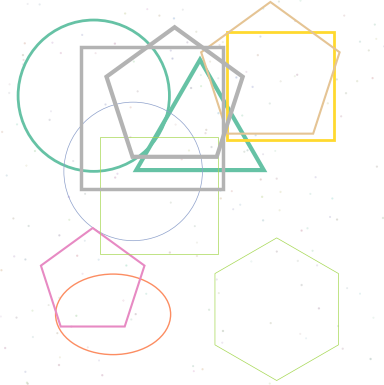[{"shape": "circle", "thickness": 2, "radius": 0.98, "center": [0.244, 0.751]}, {"shape": "triangle", "thickness": 3, "radius": 0.96, "center": [0.519, 0.654]}, {"shape": "oval", "thickness": 1, "radius": 0.75, "center": [0.294, 0.184]}, {"shape": "circle", "thickness": 0.5, "radius": 0.9, "center": [0.346, 0.555]}, {"shape": "pentagon", "thickness": 1.5, "radius": 0.71, "center": [0.241, 0.266]}, {"shape": "hexagon", "thickness": 0.5, "radius": 0.93, "center": [0.719, 0.197]}, {"shape": "square", "thickness": 0.5, "radius": 0.76, "center": [0.413, 0.493]}, {"shape": "square", "thickness": 2, "radius": 0.7, "center": [0.729, 0.777]}, {"shape": "pentagon", "thickness": 1.5, "radius": 0.95, "center": [0.702, 0.806]}, {"shape": "pentagon", "thickness": 3, "radius": 0.93, "center": [0.454, 0.743]}, {"shape": "square", "thickness": 2.5, "radius": 0.93, "center": [0.394, 0.694]}]